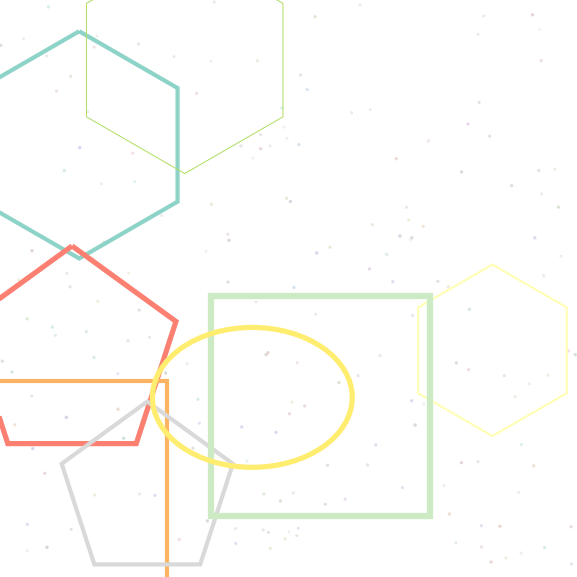[{"shape": "hexagon", "thickness": 2, "radius": 0.98, "center": [0.137, 0.748]}, {"shape": "hexagon", "thickness": 1, "radius": 0.74, "center": [0.853, 0.393]}, {"shape": "pentagon", "thickness": 2.5, "radius": 0.95, "center": [0.125, 0.384]}, {"shape": "square", "thickness": 2, "radius": 0.94, "center": [0.101, 0.15]}, {"shape": "hexagon", "thickness": 0.5, "radius": 0.98, "center": [0.32, 0.895]}, {"shape": "pentagon", "thickness": 2, "radius": 0.78, "center": [0.255, 0.148]}, {"shape": "square", "thickness": 3, "radius": 0.95, "center": [0.555, 0.296]}, {"shape": "oval", "thickness": 2.5, "radius": 0.87, "center": [0.437, 0.311]}]